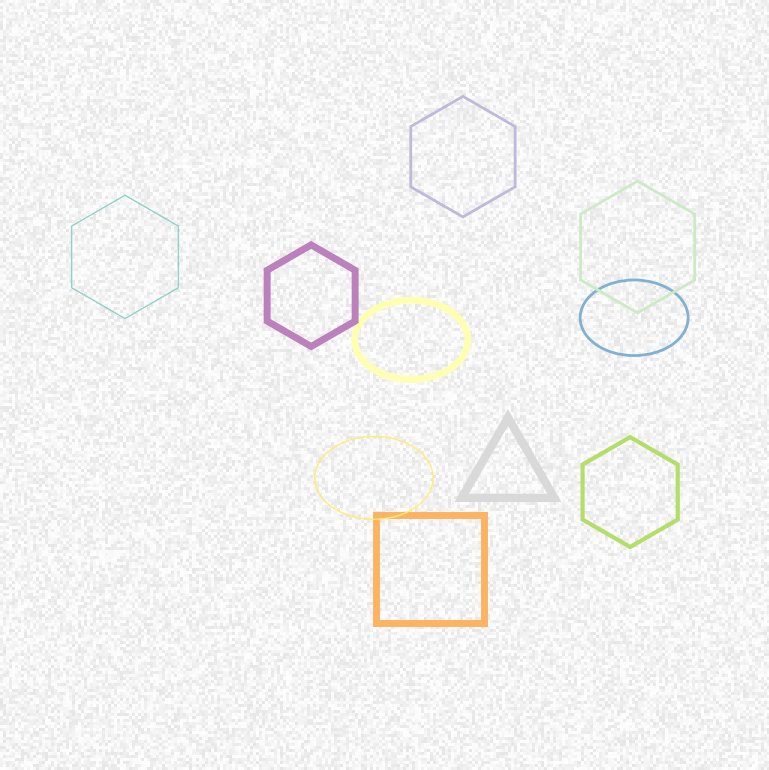[{"shape": "hexagon", "thickness": 0.5, "radius": 0.4, "center": [0.162, 0.666]}, {"shape": "oval", "thickness": 2.5, "radius": 0.37, "center": [0.534, 0.559]}, {"shape": "hexagon", "thickness": 1, "radius": 0.39, "center": [0.601, 0.797]}, {"shape": "oval", "thickness": 1, "radius": 0.35, "center": [0.824, 0.587]}, {"shape": "square", "thickness": 2.5, "radius": 0.35, "center": [0.558, 0.261]}, {"shape": "hexagon", "thickness": 1.5, "radius": 0.36, "center": [0.818, 0.361]}, {"shape": "triangle", "thickness": 3, "radius": 0.35, "center": [0.66, 0.388]}, {"shape": "hexagon", "thickness": 2.5, "radius": 0.33, "center": [0.404, 0.616]}, {"shape": "hexagon", "thickness": 1, "radius": 0.43, "center": [0.828, 0.679]}, {"shape": "oval", "thickness": 0.5, "radius": 0.38, "center": [0.486, 0.379]}]